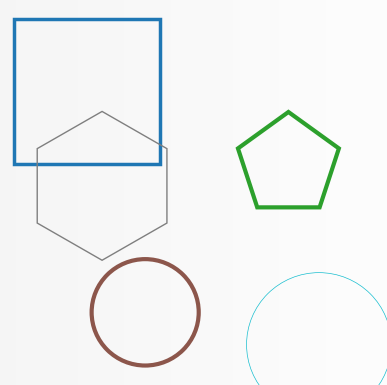[{"shape": "square", "thickness": 2.5, "radius": 0.94, "center": [0.224, 0.762]}, {"shape": "pentagon", "thickness": 3, "radius": 0.68, "center": [0.744, 0.572]}, {"shape": "circle", "thickness": 3, "radius": 0.69, "center": [0.375, 0.189]}, {"shape": "hexagon", "thickness": 1, "radius": 0.97, "center": [0.263, 0.517]}, {"shape": "circle", "thickness": 0.5, "radius": 0.93, "center": [0.823, 0.105]}]